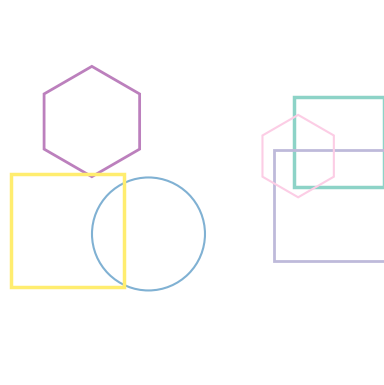[{"shape": "square", "thickness": 2.5, "radius": 0.59, "center": [0.88, 0.631]}, {"shape": "square", "thickness": 2, "radius": 0.72, "center": [0.856, 0.467]}, {"shape": "circle", "thickness": 1.5, "radius": 0.73, "center": [0.386, 0.392]}, {"shape": "hexagon", "thickness": 1.5, "radius": 0.54, "center": [0.774, 0.595]}, {"shape": "hexagon", "thickness": 2, "radius": 0.72, "center": [0.239, 0.684]}, {"shape": "square", "thickness": 2.5, "radius": 0.73, "center": [0.175, 0.402]}]